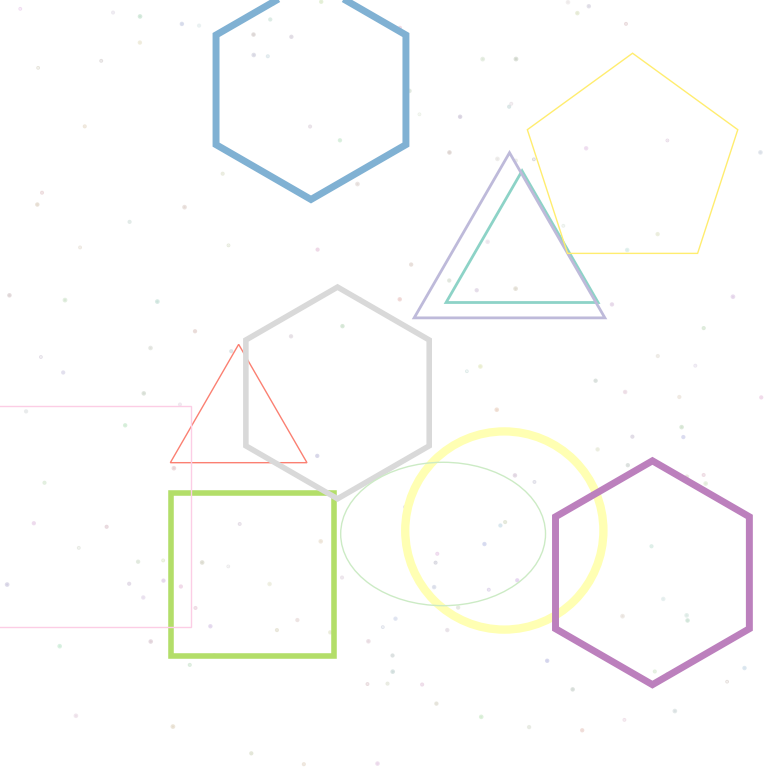[{"shape": "triangle", "thickness": 1, "radius": 0.57, "center": [0.678, 0.664]}, {"shape": "circle", "thickness": 3, "radius": 0.64, "center": [0.655, 0.311]}, {"shape": "triangle", "thickness": 1, "radius": 0.71, "center": [0.662, 0.659]}, {"shape": "triangle", "thickness": 0.5, "radius": 0.51, "center": [0.31, 0.45]}, {"shape": "hexagon", "thickness": 2.5, "radius": 0.71, "center": [0.404, 0.883]}, {"shape": "square", "thickness": 2, "radius": 0.53, "center": [0.328, 0.253]}, {"shape": "square", "thickness": 0.5, "radius": 0.72, "center": [0.104, 0.329]}, {"shape": "hexagon", "thickness": 2, "radius": 0.69, "center": [0.438, 0.49]}, {"shape": "hexagon", "thickness": 2.5, "radius": 0.73, "center": [0.847, 0.256]}, {"shape": "oval", "thickness": 0.5, "radius": 0.67, "center": [0.575, 0.307]}, {"shape": "pentagon", "thickness": 0.5, "radius": 0.72, "center": [0.822, 0.787]}]